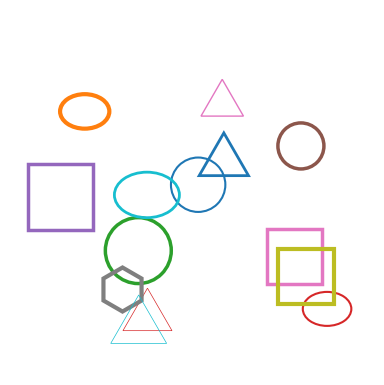[{"shape": "triangle", "thickness": 2, "radius": 0.37, "center": [0.581, 0.581]}, {"shape": "circle", "thickness": 1.5, "radius": 0.35, "center": [0.515, 0.52]}, {"shape": "oval", "thickness": 3, "radius": 0.32, "center": [0.22, 0.711]}, {"shape": "circle", "thickness": 2.5, "radius": 0.43, "center": [0.359, 0.349]}, {"shape": "oval", "thickness": 1.5, "radius": 0.32, "center": [0.85, 0.198]}, {"shape": "triangle", "thickness": 0.5, "radius": 0.37, "center": [0.383, 0.178]}, {"shape": "square", "thickness": 2.5, "radius": 0.42, "center": [0.156, 0.488]}, {"shape": "circle", "thickness": 2.5, "radius": 0.3, "center": [0.782, 0.621]}, {"shape": "square", "thickness": 2.5, "radius": 0.36, "center": [0.764, 0.335]}, {"shape": "triangle", "thickness": 1, "radius": 0.32, "center": [0.577, 0.73]}, {"shape": "hexagon", "thickness": 3, "radius": 0.29, "center": [0.318, 0.248]}, {"shape": "square", "thickness": 3, "radius": 0.36, "center": [0.795, 0.282]}, {"shape": "triangle", "thickness": 0.5, "radius": 0.42, "center": [0.36, 0.15]}, {"shape": "oval", "thickness": 2, "radius": 0.42, "center": [0.382, 0.494]}]